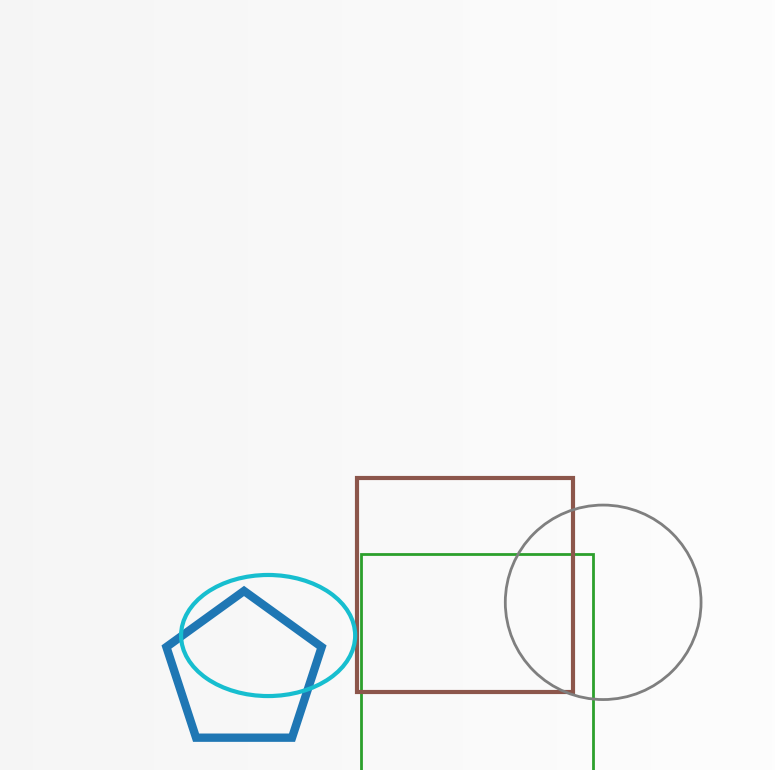[{"shape": "pentagon", "thickness": 3, "radius": 0.53, "center": [0.315, 0.127]}, {"shape": "square", "thickness": 1, "radius": 0.75, "center": [0.615, 0.131]}, {"shape": "square", "thickness": 1.5, "radius": 0.7, "center": [0.6, 0.241]}, {"shape": "circle", "thickness": 1, "radius": 0.63, "center": [0.778, 0.218]}, {"shape": "oval", "thickness": 1.5, "radius": 0.56, "center": [0.346, 0.175]}]